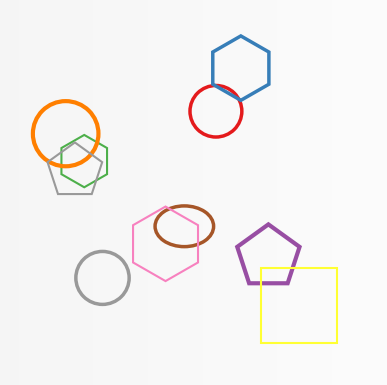[{"shape": "circle", "thickness": 2.5, "radius": 0.33, "center": [0.557, 0.711]}, {"shape": "hexagon", "thickness": 2.5, "radius": 0.42, "center": [0.622, 0.823]}, {"shape": "hexagon", "thickness": 1.5, "radius": 0.34, "center": [0.217, 0.582]}, {"shape": "pentagon", "thickness": 3, "radius": 0.42, "center": [0.693, 0.333]}, {"shape": "circle", "thickness": 3, "radius": 0.42, "center": [0.169, 0.653]}, {"shape": "square", "thickness": 1.5, "radius": 0.49, "center": [0.772, 0.206]}, {"shape": "oval", "thickness": 2.5, "radius": 0.38, "center": [0.476, 0.412]}, {"shape": "hexagon", "thickness": 1.5, "radius": 0.48, "center": [0.427, 0.367]}, {"shape": "pentagon", "thickness": 1.5, "radius": 0.37, "center": [0.193, 0.556]}, {"shape": "circle", "thickness": 2.5, "radius": 0.34, "center": [0.265, 0.278]}]